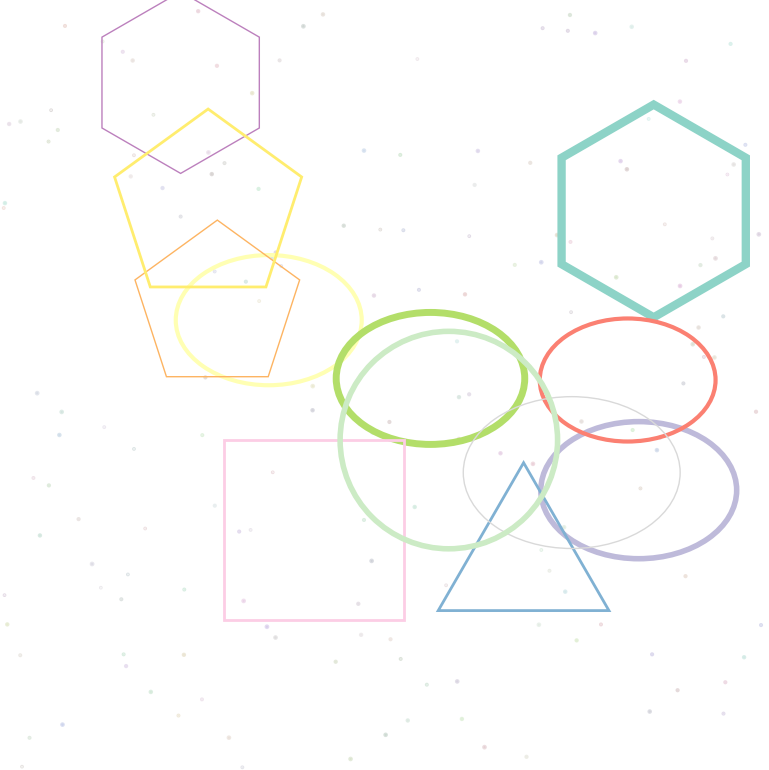[{"shape": "hexagon", "thickness": 3, "radius": 0.69, "center": [0.849, 0.726]}, {"shape": "oval", "thickness": 1.5, "radius": 0.6, "center": [0.349, 0.584]}, {"shape": "oval", "thickness": 2, "radius": 0.64, "center": [0.83, 0.363]}, {"shape": "oval", "thickness": 1.5, "radius": 0.57, "center": [0.815, 0.506]}, {"shape": "triangle", "thickness": 1, "radius": 0.64, "center": [0.68, 0.271]}, {"shape": "pentagon", "thickness": 0.5, "radius": 0.56, "center": [0.282, 0.602]}, {"shape": "oval", "thickness": 2.5, "radius": 0.61, "center": [0.559, 0.509]}, {"shape": "square", "thickness": 1, "radius": 0.59, "center": [0.408, 0.312]}, {"shape": "oval", "thickness": 0.5, "radius": 0.7, "center": [0.742, 0.386]}, {"shape": "hexagon", "thickness": 0.5, "radius": 0.59, "center": [0.235, 0.893]}, {"shape": "circle", "thickness": 2, "radius": 0.71, "center": [0.583, 0.428]}, {"shape": "pentagon", "thickness": 1, "radius": 0.64, "center": [0.27, 0.731]}]